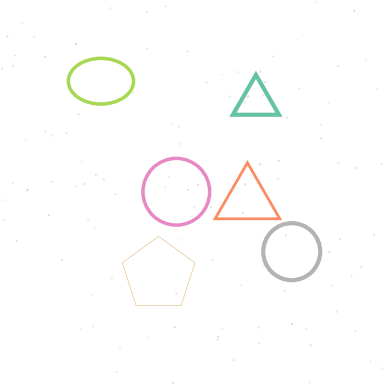[{"shape": "triangle", "thickness": 3, "radius": 0.35, "center": [0.665, 0.736]}, {"shape": "triangle", "thickness": 2, "radius": 0.49, "center": [0.643, 0.48]}, {"shape": "circle", "thickness": 2.5, "radius": 0.43, "center": [0.458, 0.502]}, {"shape": "oval", "thickness": 2.5, "radius": 0.42, "center": [0.262, 0.789]}, {"shape": "pentagon", "thickness": 0.5, "radius": 0.5, "center": [0.412, 0.287]}, {"shape": "circle", "thickness": 3, "radius": 0.37, "center": [0.758, 0.346]}]